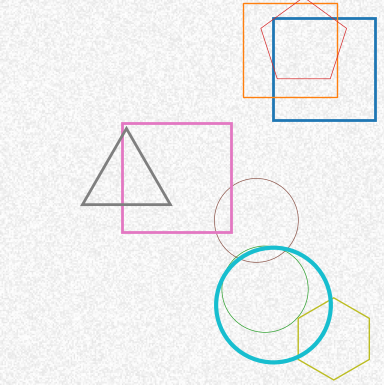[{"shape": "square", "thickness": 2, "radius": 0.66, "center": [0.841, 0.821]}, {"shape": "square", "thickness": 1, "radius": 0.61, "center": [0.754, 0.869]}, {"shape": "circle", "thickness": 0.5, "radius": 0.56, "center": [0.688, 0.249]}, {"shape": "pentagon", "thickness": 0.5, "radius": 0.59, "center": [0.789, 0.89]}, {"shape": "circle", "thickness": 0.5, "radius": 0.54, "center": [0.666, 0.428]}, {"shape": "square", "thickness": 2, "radius": 0.71, "center": [0.458, 0.538]}, {"shape": "triangle", "thickness": 2, "radius": 0.66, "center": [0.328, 0.534]}, {"shape": "hexagon", "thickness": 1, "radius": 0.53, "center": [0.867, 0.12]}, {"shape": "circle", "thickness": 3, "radius": 0.74, "center": [0.71, 0.208]}]